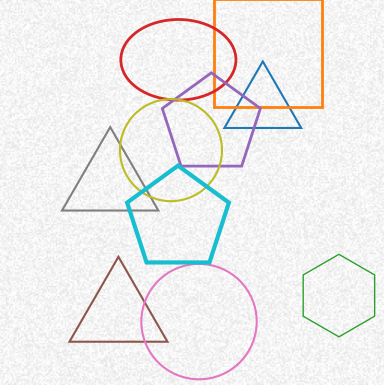[{"shape": "triangle", "thickness": 1.5, "radius": 0.58, "center": [0.683, 0.725]}, {"shape": "square", "thickness": 2, "radius": 0.7, "center": [0.697, 0.862]}, {"shape": "hexagon", "thickness": 1, "radius": 0.54, "center": [0.88, 0.232]}, {"shape": "oval", "thickness": 2, "radius": 0.75, "center": [0.463, 0.845]}, {"shape": "pentagon", "thickness": 2, "radius": 0.67, "center": [0.549, 0.677]}, {"shape": "triangle", "thickness": 1.5, "radius": 0.74, "center": [0.308, 0.186]}, {"shape": "circle", "thickness": 1.5, "radius": 0.75, "center": [0.517, 0.165]}, {"shape": "triangle", "thickness": 1.5, "radius": 0.72, "center": [0.286, 0.525]}, {"shape": "circle", "thickness": 1.5, "radius": 0.66, "center": [0.444, 0.61]}, {"shape": "pentagon", "thickness": 3, "radius": 0.69, "center": [0.462, 0.431]}]